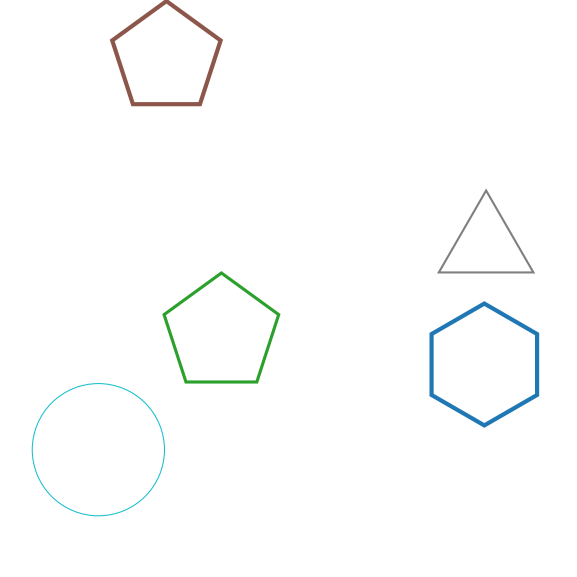[{"shape": "hexagon", "thickness": 2, "radius": 0.53, "center": [0.839, 0.368]}, {"shape": "pentagon", "thickness": 1.5, "radius": 0.52, "center": [0.383, 0.422]}, {"shape": "pentagon", "thickness": 2, "radius": 0.49, "center": [0.288, 0.899]}, {"shape": "triangle", "thickness": 1, "radius": 0.47, "center": [0.842, 0.575]}, {"shape": "circle", "thickness": 0.5, "radius": 0.57, "center": [0.17, 0.22]}]